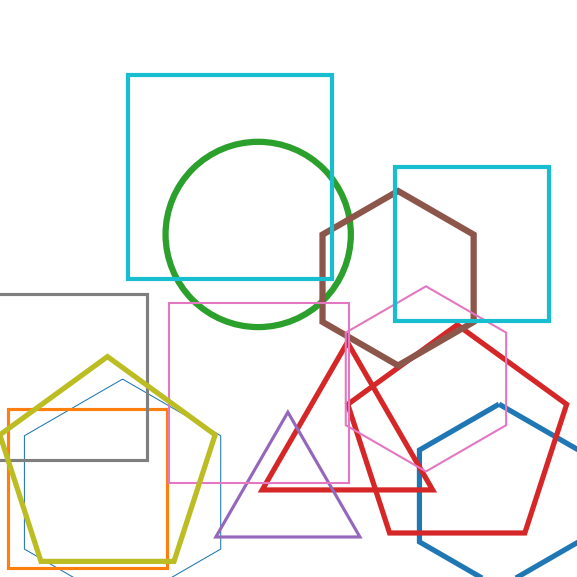[{"shape": "hexagon", "thickness": 2.5, "radius": 0.8, "center": [0.864, 0.14]}, {"shape": "hexagon", "thickness": 0.5, "radius": 0.98, "center": [0.212, 0.146]}, {"shape": "square", "thickness": 1.5, "radius": 0.69, "center": [0.151, 0.153]}, {"shape": "circle", "thickness": 3, "radius": 0.8, "center": [0.447, 0.593]}, {"shape": "triangle", "thickness": 2.5, "radius": 0.85, "center": [0.602, 0.236]}, {"shape": "pentagon", "thickness": 2.5, "radius": 1.0, "center": [0.792, 0.237]}, {"shape": "triangle", "thickness": 1.5, "radius": 0.72, "center": [0.498, 0.141]}, {"shape": "hexagon", "thickness": 3, "radius": 0.76, "center": [0.689, 0.517]}, {"shape": "hexagon", "thickness": 1, "radius": 0.8, "center": [0.738, 0.343]}, {"shape": "square", "thickness": 1, "radius": 0.78, "center": [0.448, 0.318]}, {"shape": "square", "thickness": 1.5, "radius": 0.72, "center": [0.11, 0.346]}, {"shape": "pentagon", "thickness": 2.5, "radius": 0.98, "center": [0.186, 0.186]}, {"shape": "square", "thickness": 2, "radius": 0.67, "center": [0.817, 0.576]}, {"shape": "square", "thickness": 2, "radius": 0.88, "center": [0.399, 0.692]}]